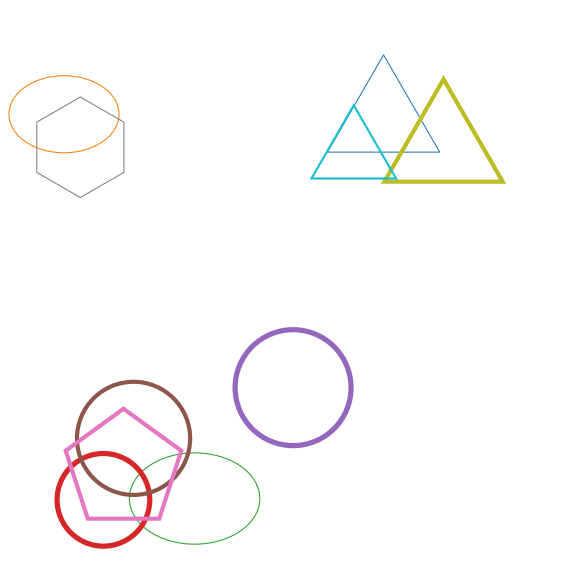[{"shape": "triangle", "thickness": 0.5, "radius": 0.56, "center": [0.664, 0.792]}, {"shape": "oval", "thickness": 0.5, "radius": 0.48, "center": [0.111, 0.801]}, {"shape": "oval", "thickness": 0.5, "radius": 0.56, "center": [0.337, 0.136]}, {"shape": "circle", "thickness": 2.5, "radius": 0.4, "center": [0.179, 0.134]}, {"shape": "circle", "thickness": 2.5, "radius": 0.5, "center": [0.507, 0.328]}, {"shape": "circle", "thickness": 2, "radius": 0.49, "center": [0.231, 0.24]}, {"shape": "pentagon", "thickness": 2, "radius": 0.53, "center": [0.214, 0.186]}, {"shape": "hexagon", "thickness": 0.5, "radius": 0.44, "center": [0.139, 0.744]}, {"shape": "triangle", "thickness": 2, "radius": 0.59, "center": [0.768, 0.744]}, {"shape": "triangle", "thickness": 1, "radius": 0.42, "center": [0.613, 0.732]}]